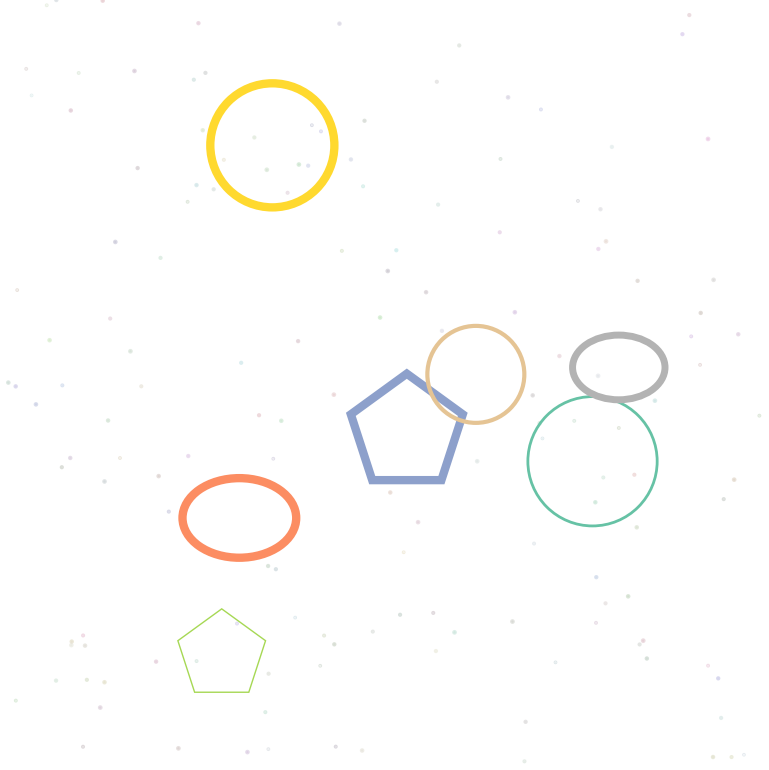[{"shape": "circle", "thickness": 1, "radius": 0.42, "center": [0.77, 0.401]}, {"shape": "oval", "thickness": 3, "radius": 0.37, "center": [0.311, 0.327]}, {"shape": "pentagon", "thickness": 3, "radius": 0.38, "center": [0.528, 0.438]}, {"shape": "pentagon", "thickness": 0.5, "radius": 0.3, "center": [0.288, 0.149]}, {"shape": "circle", "thickness": 3, "radius": 0.4, "center": [0.354, 0.811]}, {"shape": "circle", "thickness": 1.5, "radius": 0.31, "center": [0.618, 0.514]}, {"shape": "oval", "thickness": 2.5, "radius": 0.3, "center": [0.804, 0.523]}]